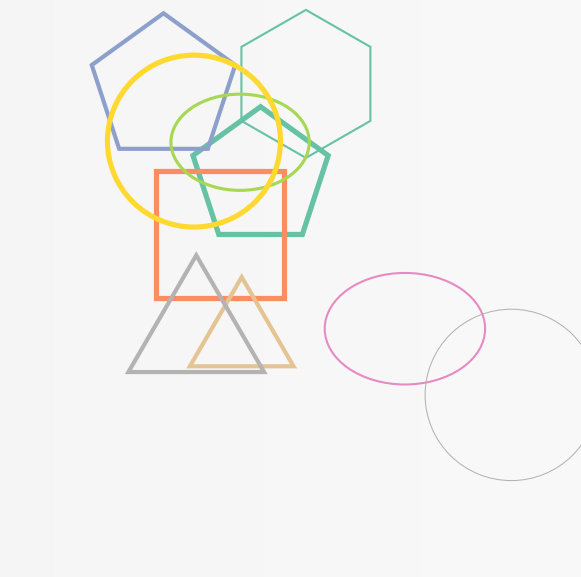[{"shape": "hexagon", "thickness": 1, "radius": 0.64, "center": [0.526, 0.854]}, {"shape": "pentagon", "thickness": 2.5, "radius": 0.61, "center": [0.448, 0.692]}, {"shape": "square", "thickness": 2.5, "radius": 0.55, "center": [0.378, 0.593]}, {"shape": "pentagon", "thickness": 2, "radius": 0.65, "center": [0.281, 0.846]}, {"shape": "oval", "thickness": 1, "radius": 0.69, "center": [0.697, 0.43]}, {"shape": "oval", "thickness": 1.5, "radius": 0.59, "center": [0.413, 0.753]}, {"shape": "circle", "thickness": 2.5, "radius": 0.74, "center": [0.334, 0.755]}, {"shape": "triangle", "thickness": 2, "radius": 0.51, "center": [0.416, 0.416]}, {"shape": "triangle", "thickness": 2, "radius": 0.67, "center": [0.338, 0.422]}, {"shape": "circle", "thickness": 0.5, "radius": 0.74, "center": [0.88, 0.315]}]